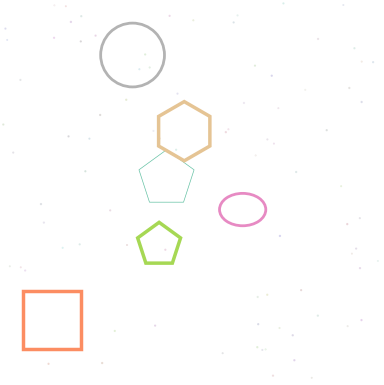[{"shape": "pentagon", "thickness": 0.5, "radius": 0.38, "center": [0.432, 0.536]}, {"shape": "square", "thickness": 2.5, "radius": 0.38, "center": [0.136, 0.169]}, {"shape": "oval", "thickness": 2, "radius": 0.3, "center": [0.63, 0.456]}, {"shape": "pentagon", "thickness": 2.5, "radius": 0.29, "center": [0.413, 0.364]}, {"shape": "hexagon", "thickness": 2.5, "radius": 0.38, "center": [0.479, 0.659]}, {"shape": "circle", "thickness": 2, "radius": 0.41, "center": [0.344, 0.857]}]